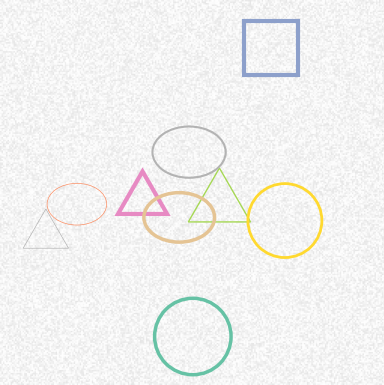[{"shape": "circle", "thickness": 2.5, "radius": 0.5, "center": [0.501, 0.126]}, {"shape": "oval", "thickness": 0.5, "radius": 0.39, "center": [0.2, 0.47]}, {"shape": "square", "thickness": 3, "radius": 0.35, "center": [0.704, 0.876]}, {"shape": "triangle", "thickness": 3, "radius": 0.37, "center": [0.37, 0.481]}, {"shape": "triangle", "thickness": 1, "radius": 0.47, "center": [0.57, 0.47]}, {"shape": "circle", "thickness": 2, "radius": 0.48, "center": [0.74, 0.427]}, {"shape": "oval", "thickness": 2.5, "radius": 0.46, "center": [0.466, 0.435]}, {"shape": "triangle", "thickness": 0.5, "radius": 0.34, "center": [0.119, 0.389]}, {"shape": "oval", "thickness": 1.5, "radius": 0.48, "center": [0.491, 0.605]}]